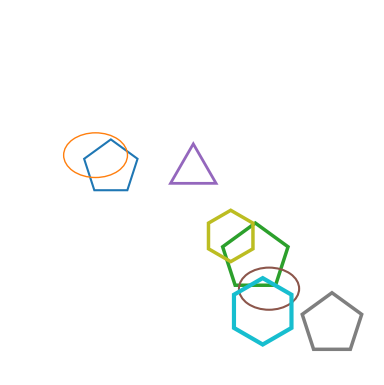[{"shape": "pentagon", "thickness": 1.5, "radius": 0.36, "center": [0.288, 0.565]}, {"shape": "oval", "thickness": 1, "radius": 0.41, "center": [0.248, 0.597]}, {"shape": "pentagon", "thickness": 2.5, "radius": 0.45, "center": [0.663, 0.331]}, {"shape": "triangle", "thickness": 2, "radius": 0.34, "center": [0.502, 0.558]}, {"shape": "oval", "thickness": 1.5, "radius": 0.39, "center": [0.699, 0.25]}, {"shape": "pentagon", "thickness": 2.5, "radius": 0.41, "center": [0.862, 0.158]}, {"shape": "hexagon", "thickness": 2.5, "radius": 0.33, "center": [0.599, 0.387]}, {"shape": "hexagon", "thickness": 3, "radius": 0.43, "center": [0.682, 0.191]}]